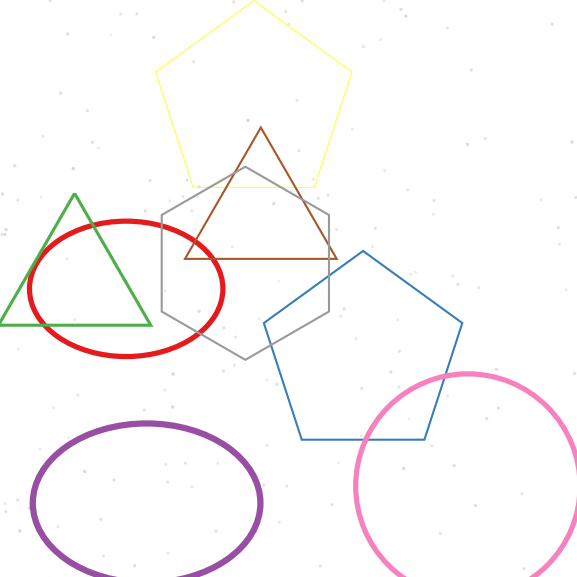[{"shape": "oval", "thickness": 2.5, "radius": 0.84, "center": [0.219, 0.499]}, {"shape": "pentagon", "thickness": 1, "radius": 0.9, "center": [0.629, 0.384]}, {"shape": "triangle", "thickness": 1.5, "radius": 0.76, "center": [0.129, 0.512]}, {"shape": "oval", "thickness": 3, "radius": 0.99, "center": [0.254, 0.128]}, {"shape": "pentagon", "thickness": 0.5, "radius": 0.89, "center": [0.439, 0.819]}, {"shape": "triangle", "thickness": 1, "radius": 0.76, "center": [0.452, 0.627]}, {"shape": "circle", "thickness": 2.5, "radius": 0.97, "center": [0.81, 0.158]}, {"shape": "hexagon", "thickness": 1, "radius": 0.84, "center": [0.425, 0.543]}]